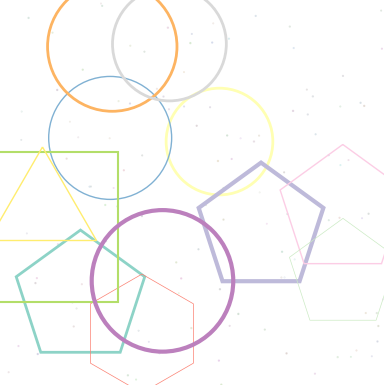[{"shape": "pentagon", "thickness": 2, "radius": 0.88, "center": [0.209, 0.227]}, {"shape": "circle", "thickness": 2, "radius": 0.69, "center": [0.57, 0.632]}, {"shape": "pentagon", "thickness": 3, "radius": 0.85, "center": [0.678, 0.407]}, {"shape": "hexagon", "thickness": 0.5, "radius": 0.77, "center": [0.369, 0.134]}, {"shape": "circle", "thickness": 1, "radius": 0.8, "center": [0.286, 0.642]}, {"shape": "circle", "thickness": 2, "radius": 0.84, "center": [0.292, 0.879]}, {"shape": "square", "thickness": 1.5, "radius": 0.97, "center": [0.112, 0.41]}, {"shape": "pentagon", "thickness": 1, "radius": 0.86, "center": [0.89, 0.454]}, {"shape": "circle", "thickness": 2, "radius": 0.74, "center": [0.44, 0.886]}, {"shape": "circle", "thickness": 3, "radius": 0.92, "center": [0.422, 0.27]}, {"shape": "pentagon", "thickness": 0.5, "radius": 0.73, "center": [0.891, 0.287]}, {"shape": "triangle", "thickness": 1, "radius": 0.81, "center": [0.11, 0.456]}]